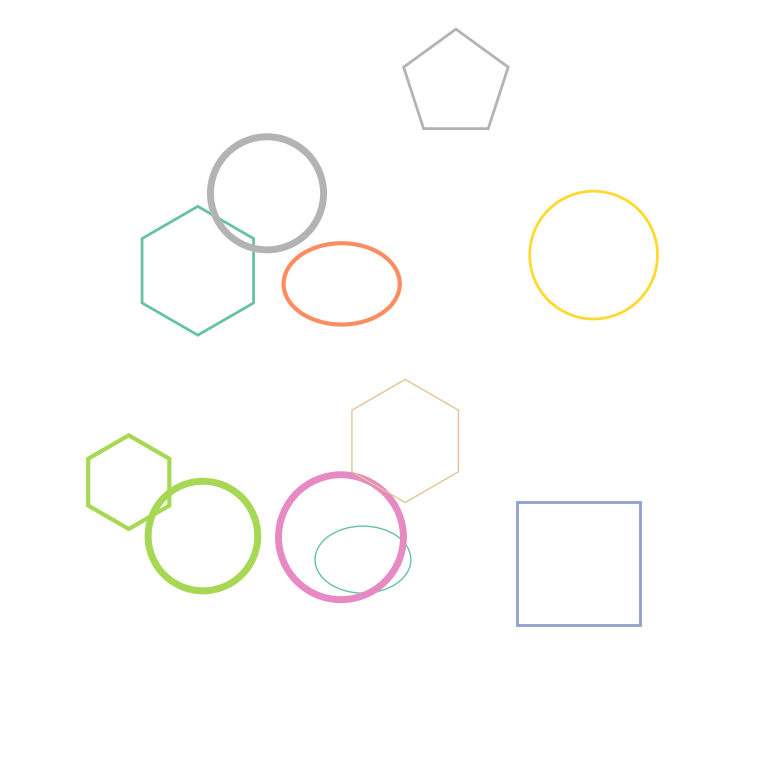[{"shape": "hexagon", "thickness": 1, "radius": 0.42, "center": [0.257, 0.648]}, {"shape": "oval", "thickness": 0.5, "radius": 0.31, "center": [0.471, 0.273]}, {"shape": "oval", "thickness": 1.5, "radius": 0.38, "center": [0.444, 0.631]}, {"shape": "square", "thickness": 1, "radius": 0.4, "center": [0.751, 0.268]}, {"shape": "circle", "thickness": 2.5, "radius": 0.41, "center": [0.443, 0.302]}, {"shape": "circle", "thickness": 2.5, "radius": 0.36, "center": [0.264, 0.304]}, {"shape": "hexagon", "thickness": 1.5, "radius": 0.3, "center": [0.167, 0.374]}, {"shape": "circle", "thickness": 1, "radius": 0.41, "center": [0.771, 0.669]}, {"shape": "hexagon", "thickness": 0.5, "radius": 0.4, "center": [0.526, 0.427]}, {"shape": "circle", "thickness": 2.5, "radius": 0.37, "center": [0.347, 0.749]}, {"shape": "pentagon", "thickness": 1, "radius": 0.36, "center": [0.592, 0.891]}]